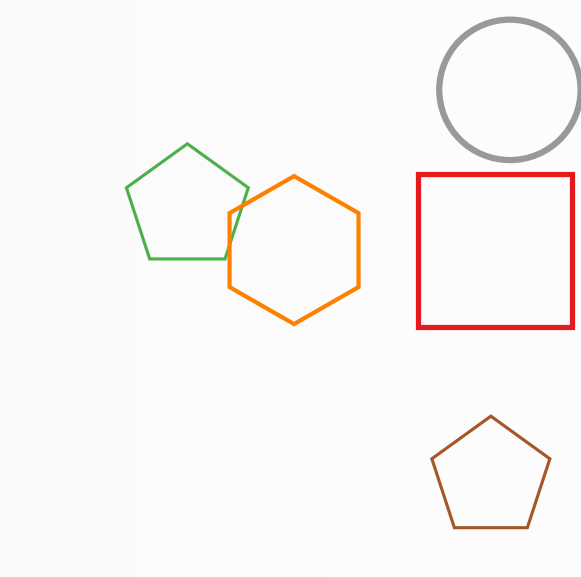[{"shape": "square", "thickness": 2.5, "radius": 0.66, "center": [0.851, 0.565]}, {"shape": "pentagon", "thickness": 1.5, "radius": 0.55, "center": [0.322, 0.64]}, {"shape": "hexagon", "thickness": 2, "radius": 0.64, "center": [0.506, 0.566]}, {"shape": "pentagon", "thickness": 1.5, "radius": 0.53, "center": [0.844, 0.172]}, {"shape": "circle", "thickness": 3, "radius": 0.61, "center": [0.877, 0.844]}]